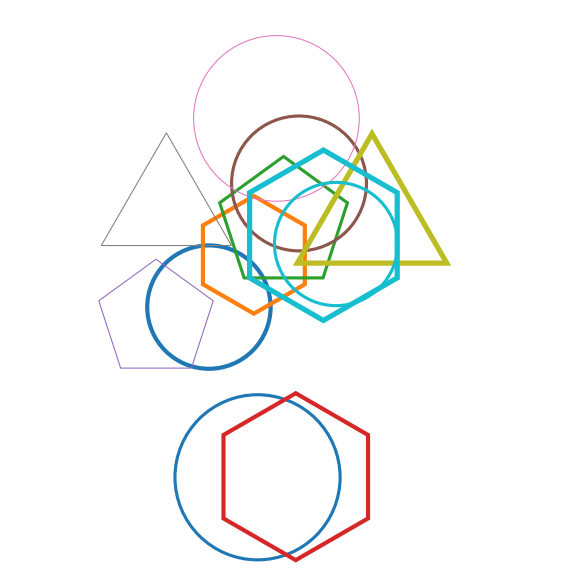[{"shape": "circle", "thickness": 2, "radius": 0.53, "center": [0.362, 0.467]}, {"shape": "circle", "thickness": 1.5, "radius": 0.71, "center": [0.446, 0.173]}, {"shape": "hexagon", "thickness": 2, "radius": 0.51, "center": [0.44, 0.558]}, {"shape": "pentagon", "thickness": 1.5, "radius": 0.58, "center": [0.491, 0.612]}, {"shape": "hexagon", "thickness": 2, "radius": 0.72, "center": [0.512, 0.174]}, {"shape": "pentagon", "thickness": 0.5, "radius": 0.52, "center": [0.27, 0.446]}, {"shape": "circle", "thickness": 1.5, "radius": 0.58, "center": [0.518, 0.681]}, {"shape": "circle", "thickness": 0.5, "radius": 0.72, "center": [0.479, 0.794]}, {"shape": "triangle", "thickness": 0.5, "radius": 0.65, "center": [0.288, 0.639]}, {"shape": "triangle", "thickness": 2.5, "radius": 0.75, "center": [0.644, 0.618]}, {"shape": "circle", "thickness": 1.5, "radius": 0.53, "center": [0.582, 0.577]}, {"shape": "hexagon", "thickness": 2.5, "radius": 0.74, "center": [0.56, 0.592]}]